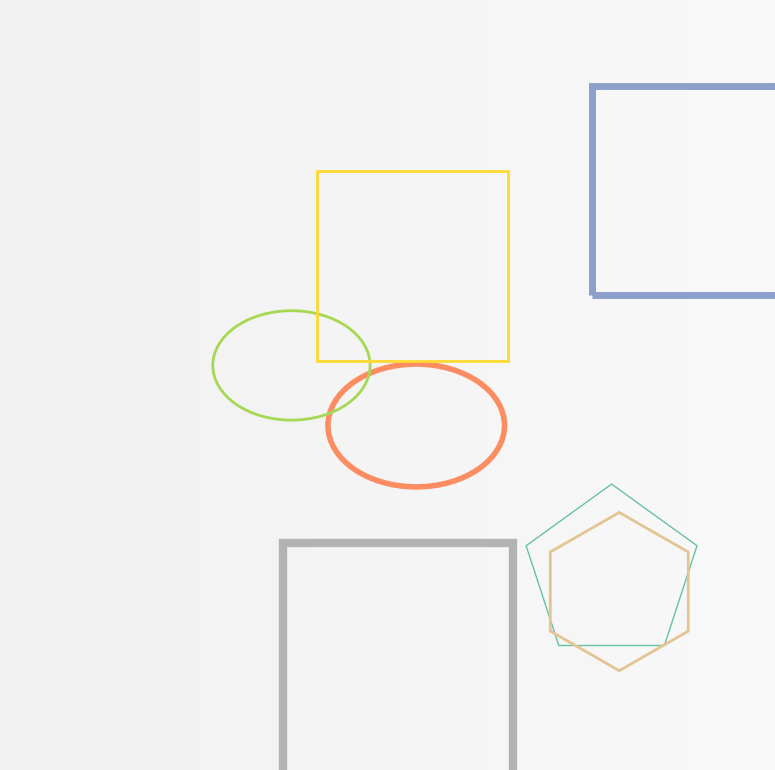[{"shape": "pentagon", "thickness": 0.5, "radius": 0.58, "center": [0.789, 0.255]}, {"shape": "oval", "thickness": 2, "radius": 0.57, "center": [0.537, 0.447]}, {"shape": "square", "thickness": 2.5, "radius": 0.68, "center": [0.9, 0.752]}, {"shape": "oval", "thickness": 1, "radius": 0.51, "center": [0.376, 0.525]}, {"shape": "square", "thickness": 1, "radius": 0.62, "center": [0.532, 0.654]}, {"shape": "hexagon", "thickness": 1, "radius": 0.51, "center": [0.799, 0.232]}, {"shape": "square", "thickness": 3, "radius": 0.74, "center": [0.513, 0.146]}]